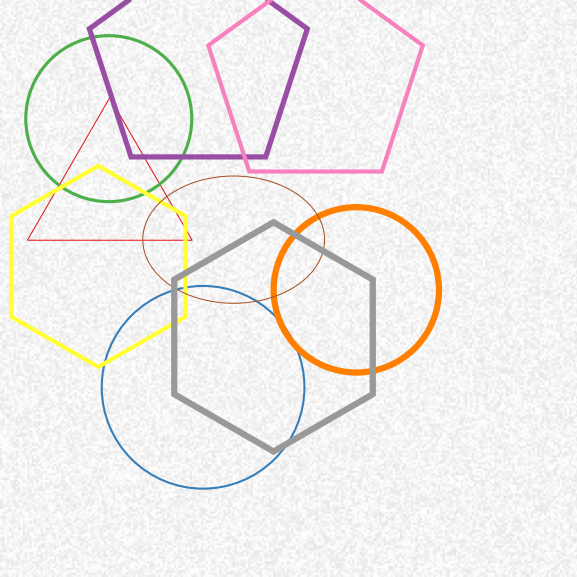[{"shape": "triangle", "thickness": 0.5, "radius": 0.82, "center": [0.19, 0.665]}, {"shape": "circle", "thickness": 1, "radius": 0.88, "center": [0.352, 0.328]}, {"shape": "circle", "thickness": 1.5, "radius": 0.72, "center": [0.188, 0.794]}, {"shape": "pentagon", "thickness": 2.5, "radius": 0.99, "center": [0.343, 0.888]}, {"shape": "circle", "thickness": 3, "radius": 0.72, "center": [0.617, 0.497]}, {"shape": "hexagon", "thickness": 2, "radius": 0.87, "center": [0.17, 0.538]}, {"shape": "oval", "thickness": 0.5, "radius": 0.79, "center": [0.405, 0.584]}, {"shape": "pentagon", "thickness": 2, "radius": 0.98, "center": [0.546, 0.86]}, {"shape": "hexagon", "thickness": 3, "radius": 0.99, "center": [0.474, 0.416]}]